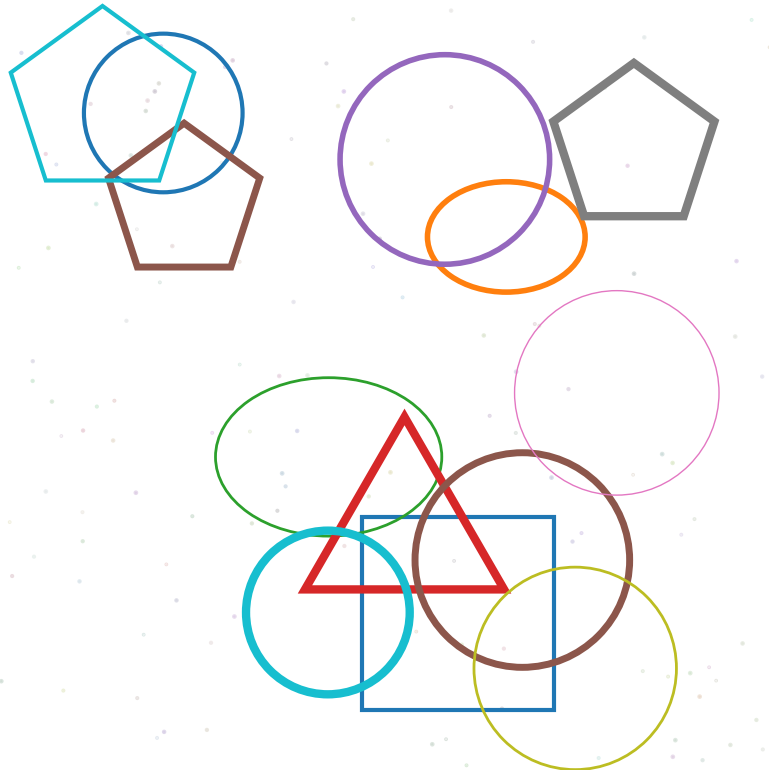[{"shape": "square", "thickness": 1.5, "radius": 0.63, "center": [0.595, 0.203]}, {"shape": "circle", "thickness": 1.5, "radius": 0.52, "center": [0.212, 0.853]}, {"shape": "oval", "thickness": 2, "radius": 0.51, "center": [0.658, 0.692]}, {"shape": "oval", "thickness": 1, "radius": 0.73, "center": [0.427, 0.407]}, {"shape": "triangle", "thickness": 3, "radius": 0.75, "center": [0.525, 0.309]}, {"shape": "circle", "thickness": 2, "radius": 0.68, "center": [0.578, 0.793]}, {"shape": "pentagon", "thickness": 2.5, "radius": 0.52, "center": [0.239, 0.737]}, {"shape": "circle", "thickness": 2.5, "radius": 0.7, "center": [0.678, 0.273]}, {"shape": "circle", "thickness": 0.5, "radius": 0.66, "center": [0.801, 0.49]}, {"shape": "pentagon", "thickness": 3, "radius": 0.55, "center": [0.823, 0.808]}, {"shape": "circle", "thickness": 1, "radius": 0.66, "center": [0.747, 0.132]}, {"shape": "circle", "thickness": 3, "radius": 0.53, "center": [0.426, 0.205]}, {"shape": "pentagon", "thickness": 1.5, "radius": 0.63, "center": [0.133, 0.867]}]